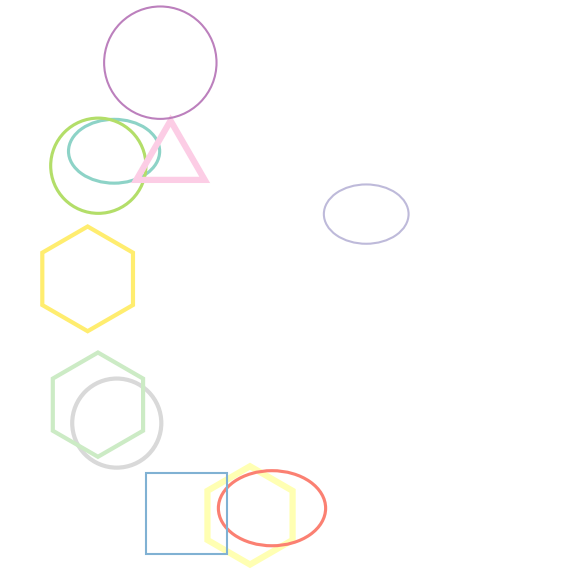[{"shape": "oval", "thickness": 1.5, "radius": 0.39, "center": [0.198, 0.737]}, {"shape": "hexagon", "thickness": 3, "radius": 0.43, "center": [0.433, 0.107]}, {"shape": "oval", "thickness": 1, "radius": 0.37, "center": [0.634, 0.628]}, {"shape": "oval", "thickness": 1.5, "radius": 0.46, "center": [0.471, 0.119]}, {"shape": "square", "thickness": 1, "radius": 0.35, "center": [0.323, 0.11]}, {"shape": "circle", "thickness": 1.5, "radius": 0.41, "center": [0.17, 0.712]}, {"shape": "triangle", "thickness": 3, "radius": 0.34, "center": [0.295, 0.722]}, {"shape": "circle", "thickness": 2, "radius": 0.39, "center": [0.202, 0.266]}, {"shape": "circle", "thickness": 1, "radius": 0.49, "center": [0.278, 0.891]}, {"shape": "hexagon", "thickness": 2, "radius": 0.45, "center": [0.17, 0.298]}, {"shape": "hexagon", "thickness": 2, "radius": 0.45, "center": [0.152, 0.516]}]